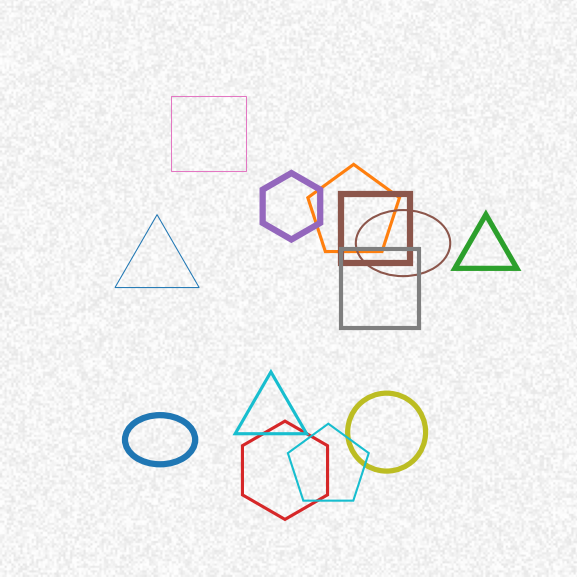[{"shape": "triangle", "thickness": 0.5, "radius": 0.42, "center": [0.272, 0.543]}, {"shape": "oval", "thickness": 3, "radius": 0.3, "center": [0.277, 0.238]}, {"shape": "pentagon", "thickness": 1.5, "radius": 0.42, "center": [0.612, 0.631]}, {"shape": "triangle", "thickness": 2.5, "radius": 0.31, "center": [0.841, 0.566]}, {"shape": "hexagon", "thickness": 1.5, "radius": 0.43, "center": [0.493, 0.185]}, {"shape": "hexagon", "thickness": 3, "radius": 0.29, "center": [0.505, 0.642]}, {"shape": "square", "thickness": 3, "radius": 0.3, "center": [0.65, 0.603]}, {"shape": "oval", "thickness": 1, "radius": 0.41, "center": [0.698, 0.578]}, {"shape": "square", "thickness": 0.5, "radius": 0.33, "center": [0.361, 0.768]}, {"shape": "square", "thickness": 2, "radius": 0.34, "center": [0.658, 0.5]}, {"shape": "circle", "thickness": 2.5, "radius": 0.34, "center": [0.669, 0.251]}, {"shape": "pentagon", "thickness": 1, "radius": 0.37, "center": [0.569, 0.192]}, {"shape": "triangle", "thickness": 1.5, "radius": 0.36, "center": [0.469, 0.284]}]